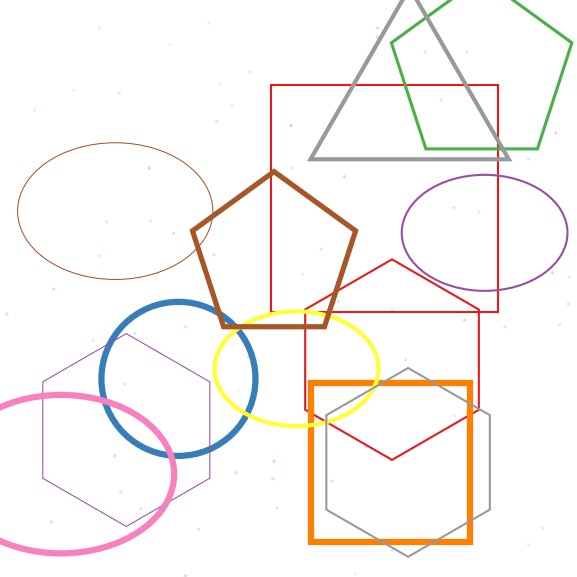[{"shape": "hexagon", "thickness": 1, "radius": 0.87, "center": [0.679, 0.376]}, {"shape": "square", "thickness": 1, "radius": 0.99, "center": [0.666, 0.656]}, {"shape": "circle", "thickness": 3, "radius": 0.67, "center": [0.309, 0.343]}, {"shape": "pentagon", "thickness": 1.5, "radius": 0.82, "center": [0.834, 0.874]}, {"shape": "hexagon", "thickness": 0.5, "radius": 0.83, "center": [0.219, 0.254]}, {"shape": "oval", "thickness": 1, "radius": 0.72, "center": [0.839, 0.596]}, {"shape": "square", "thickness": 3, "radius": 0.69, "center": [0.676, 0.198]}, {"shape": "oval", "thickness": 2, "radius": 0.71, "center": [0.514, 0.361]}, {"shape": "oval", "thickness": 0.5, "radius": 0.85, "center": [0.2, 0.634]}, {"shape": "pentagon", "thickness": 2.5, "radius": 0.74, "center": [0.475, 0.553]}, {"shape": "oval", "thickness": 3, "radius": 0.98, "center": [0.106, 0.178]}, {"shape": "triangle", "thickness": 2, "radius": 0.99, "center": [0.709, 0.822]}, {"shape": "hexagon", "thickness": 1, "radius": 0.82, "center": [0.707, 0.198]}]